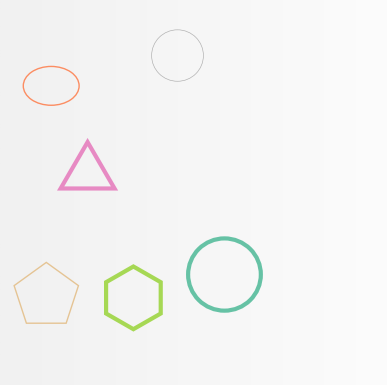[{"shape": "circle", "thickness": 3, "radius": 0.47, "center": [0.579, 0.287]}, {"shape": "oval", "thickness": 1, "radius": 0.36, "center": [0.132, 0.777]}, {"shape": "triangle", "thickness": 3, "radius": 0.4, "center": [0.226, 0.551]}, {"shape": "hexagon", "thickness": 3, "radius": 0.41, "center": [0.344, 0.226]}, {"shape": "pentagon", "thickness": 1, "radius": 0.44, "center": [0.119, 0.231]}, {"shape": "circle", "thickness": 0.5, "radius": 0.33, "center": [0.458, 0.856]}]